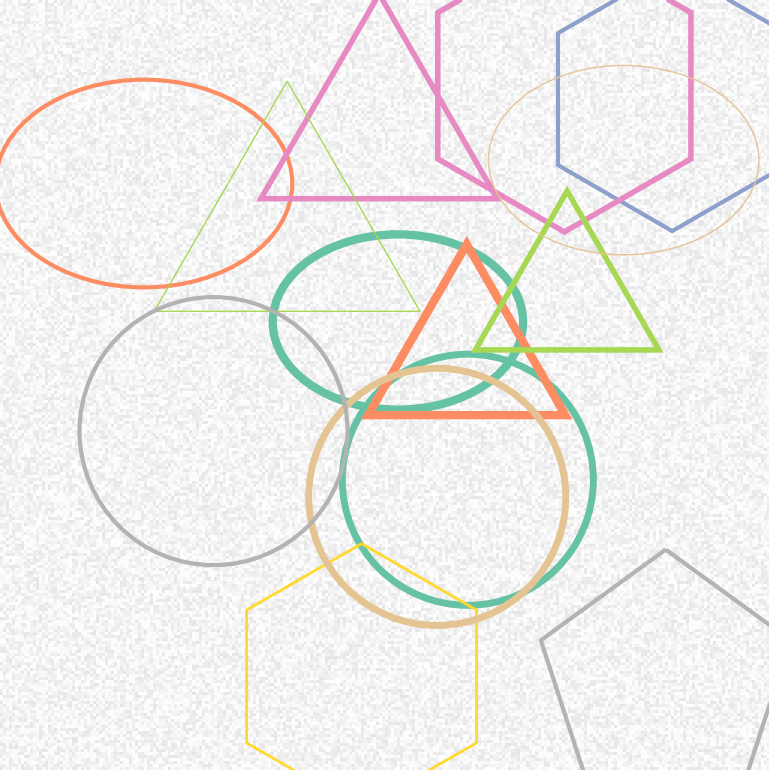[{"shape": "circle", "thickness": 2.5, "radius": 0.82, "center": [0.608, 0.377]}, {"shape": "oval", "thickness": 3, "radius": 0.81, "center": [0.517, 0.582]}, {"shape": "oval", "thickness": 1.5, "radius": 0.96, "center": [0.187, 0.762]}, {"shape": "triangle", "thickness": 3, "radius": 0.74, "center": [0.606, 0.535]}, {"shape": "hexagon", "thickness": 1.5, "radius": 0.86, "center": [0.873, 0.871]}, {"shape": "triangle", "thickness": 2, "radius": 0.89, "center": [0.492, 0.831]}, {"shape": "hexagon", "thickness": 2, "radius": 0.95, "center": [0.733, 0.889]}, {"shape": "triangle", "thickness": 2, "radius": 0.69, "center": [0.737, 0.614]}, {"shape": "triangle", "thickness": 0.5, "radius": 1.0, "center": [0.373, 0.695]}, {"shape": "hexagon", "thickness": 1, "radius": 0.86, "center": [0.47, 0.121]}, {"shape": "circle", "thickness": 2.5, "radius": 0.83, "center": [0.568, 0.355]}, {"shape": "oval", "thickness": 0.5, "radius": 0.88, "center": [0.81, 0.792]}, {"shape": "circle", "thickness": 1.5, "radius": 0.87, "center": [0.277, 0.44]}, {"shape": "pentagon", "thickness": 1.5, "radius": 0.85, "center": [0.865, 0.116]}]